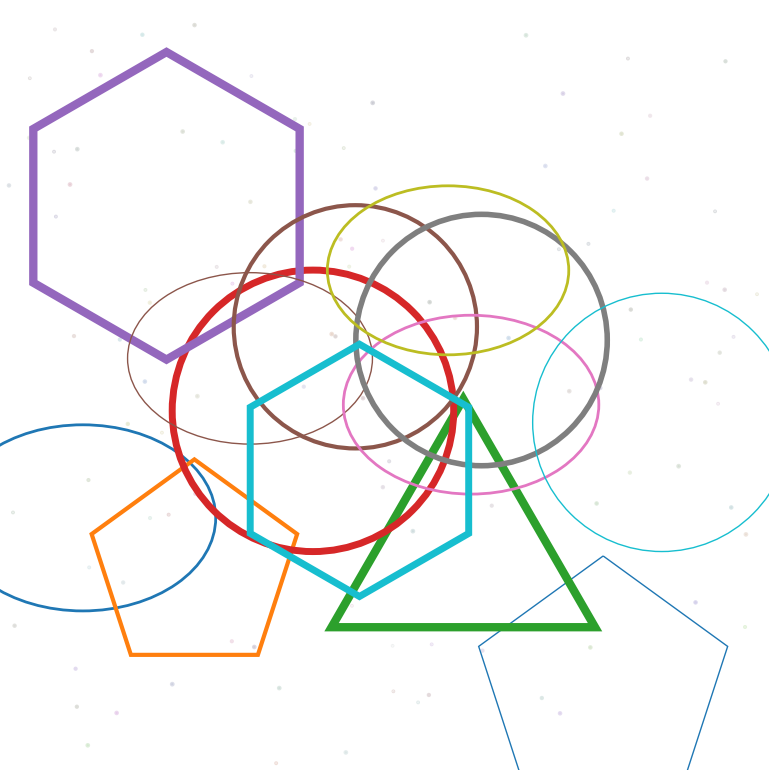[{"shape": "oval", "thickness": 1, "radius": 0.86, "center": [0.107, 0.327]}, {"shape": "pentagon", "thickness": 0.5, "radius": 0.85, "center": [0.783, 0.108]}, {"shape": "pentagon", "thickness": 1.5, "radius": 0.7, "center": [0.252, 0.263]}, {"shape": "triangle", "thickness": 3, "radius": 0.99, "center": [0.602, 0.284]}, {"shape": "circle", "thickness": 2.5, "radius": 0.91, "center": [0.406, 0.466]}, {"shape": "hexagon", "thickness": 3, "radius": 1.0, "center": [0.216, 0.733]}, {"shape": "oval", "thickness": 0.5, "radius": 0.8, "center": [0.325, 0.535]}, {"shape": "circle", "thickness": 1.5, "radius": 0.79, "center": [0.461, 0.576]}, {"shape": "oval", "thickness": 1, "radius": 0.83, "center": [0.612, 0.474]}, {"shape": "circle", "thickness": 2, "radius": 0.82, "center": [0.625, 0.558]}, {"shape": "oval", "thickness": 1, "radius": 0.78, "center": [0.582, 0.649]}, {"shape": "circle", "thickness": 0.5, "radius": 0.84, "center": [0.859, 0.451]}, {"shape": "hexagon", "thickness": 2.5, "radius": 0.82, "center": [0.467, 0.389]}]